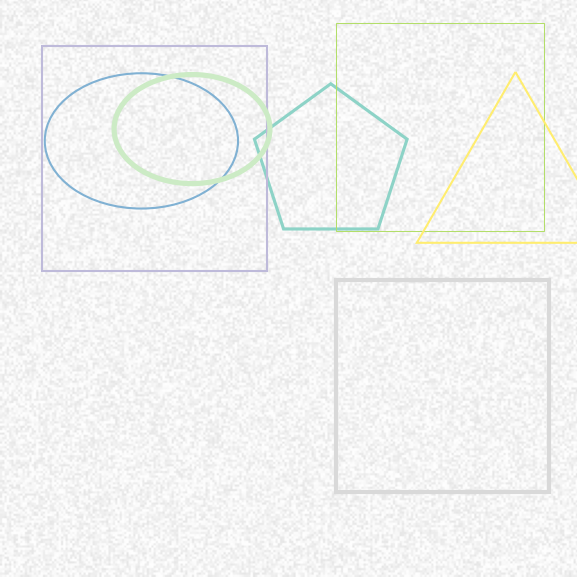[{"shape": "pentagon", "thickness": 1.5, "radius": 0.69, "center": [0.573, 0.715]}, {"shape": "square", "thickness": 1, "radius": 0.97, "center": [0.267, 0.724]}, {"shape": "oval", "thickness": 1, "radius": 0.84, "center": [0.245, 0.755]}, {"shape": "square", "thickness": 0.5, "radius": 0.9, "center": [0.761, 0.779]}, {"shape": "square", "thickness": 2, "radius": 0.92, "center": [0.766, 0.331]}, {"shape": "oval", "thickness": 2.5, "radius": 0.67, "center": [0.332, 0.776]}, {"shape": "triangle", "thickness": 1, "radius": 0.99, "center": [0.893, 0.677]}]